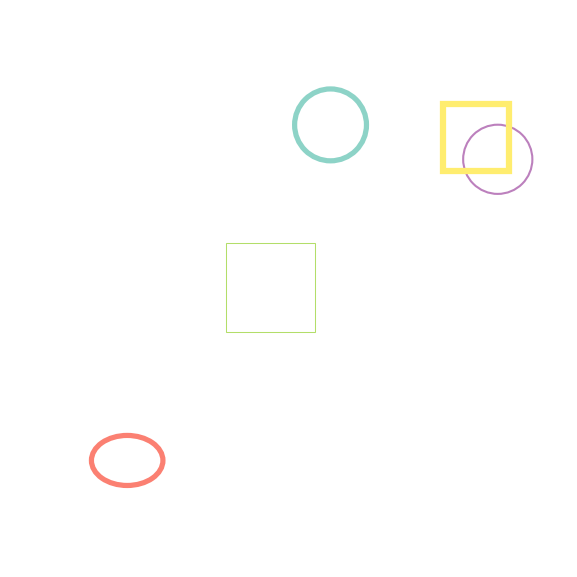[{"shape": "circle", "thickness": 2.5, "radius": 0.31, "center": [0.572, 0.783]}, {"shape": "oval", "thickness": 2.5, "radius": 0.31, "center": [0.22, 0.202]}, {"shape": "square", "thickness": 0.5, "radius": 0.39, "center": [0.468, 0.501]}, {"shape": "circle", "thickness": 1, "radius": 0.3, "center": [0.862, 0.723]}, {"shape": "square", "thickness": 3, "radius": 0.29, "center": [0.824, 0.761]}]